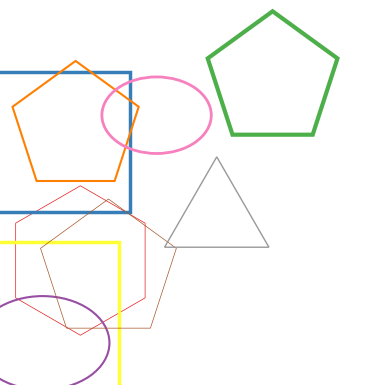[{"shape": "hexagon", "thickness": 0.5, "radius": 0.97, "center": [0.209, 0.323]}, {"shape": "square", "thickness": 2.5, "radius": 0.91, "center": [0.156, 0.632]}, {"shape": "pentagon", "thickness": 3, "radius": 0.89, "center": [0.708, 0.794]}, {"shape": "oval", "thickness": 1.5, "radius": 0.87, "center": [0.111, 0.109]}, {"shape": "pentagon", "thickness": 1.5, "radius": 0.86, "center": [0.196, 0.669]}, {"shape": "square", "thickness": 2.5, "radius": 0.97, "center": [0.113, 0.176]}, {"shape": "pentagon", "thickness": 0.5, "radius": 0.93, "center": [0.282, 0.298]}, {"shape": "oval", "thickness": 2, "radius": 0.71, "center": [0.407, 0.701]}, {"shape": "triangle", "thickness": 1, "radius": 0.78, "center": [0.563, 0.436]}]